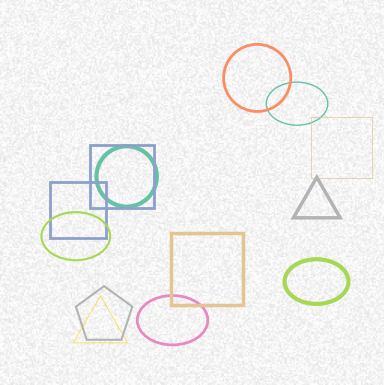[{"shape": "circle", "thickness": 3, "radius": 0.39, "center": [0.329, 0.542]}, {"shape": "oval", "thickness": 1, "radius": 0.4, "center": [0.772, 0.731]}, {"shape": "circle", "thickness": 2, "radius": 0.44, "center": [0.668, 0.798]}, {"shape": "square", "thickness": 2, "radius": 0.36, "center": [0.203, 0.455]}, {"shape": "square", "thickness": 2, "radius": 0.41, "center": [0.317, 0.542]}, {"shape": "oval", "thickness": 2, "radius": 0.46, "center": [0.448, 0.168]}, {"shape": "oval", "thickness": 3, "radius": 0.41, "center": [0.822, 0.269]}, {"shape": "oval", "thickness": 1.5, "radius": 0.45, "center": [0.197, 0.387]}, {"shape": "triangle", "thickness": 0.5, "radius": 0.41, "center": [0.261, 0.15]}, {"shape": "square", "thickness": 0.5, "radius": 0.4, "center": [0.887, 0.616]}, {"shape": "square", "thickness": 2.5, "radius": 0.47, "center": [0.537, 0.3]}, {"shape": "triangle", "thickness": 2.5, "radius": 0.35, "center": [0.823, 0.469]}, {"shape": "pentagon", "thickness": 1.5, "radius": 0.38, "center": [0.27, 0.18]}]